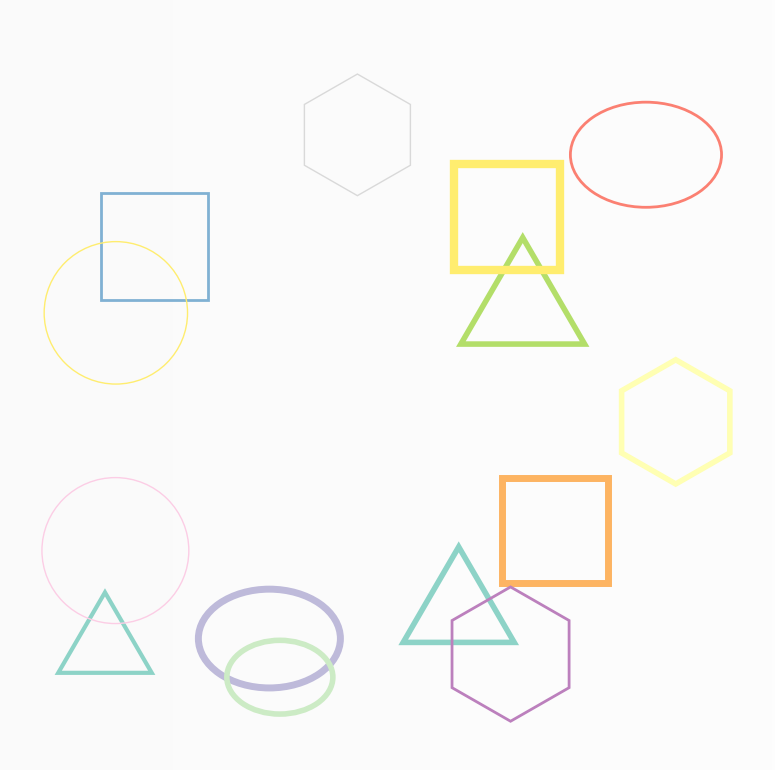[{"shape": "triangle", "thickness": 1.5, "radius": 0.35, "center": [0.135, 0.161]}, {"shape": "triangle", "thickness": 2, "radius": 0.41, "center": [0.592, 0.207]}, {"shape": "hexagon", "thickness": 2, "radius": 0.4, "center": [0.872, 0.452]}, {"shape": "oval", "thickness": 2.5, "radius": 0.46, "center": [0.348, 0.171]}, {"shape": "oval", "thickness": 1, "radius": 0.49, "center": [0.834, 0.799]}, {"shape": "square", "thickness": 1, "radius": 0.35, "center": [0.2, 0.68]}, {"shape": "square", "thickness": 2.5, "radius": 0.34, "center": [0.716, 0.311]}, {"shape": "triangle", "thickness": 2, "radius": 0.46, "center": [0.674, 0.599]}, {"shape": "circle", "thickness": 0.5, "radius": 0.47, "center": [0.149, 0.285]}, {"shape": "hexagon", "thickness": 0.5, "radius": 0.39, "center": [0.461, 0.825]}, {"shape": "hexagon", "thickness": 1, "radius": 0.44, "center": [0.659, 0.151]}, {"shape": "oval", "thickness": 2, "radius": 0.34, "center": [0.361, 0.121]}, {"shape": "square", "thickness": 3, "radius": 0.34, "center": [0.654, 0.718]}, {"shape": "circle", "thickness": 0.5, "radius": 0.46, "center": [0.149, 0.594]}]